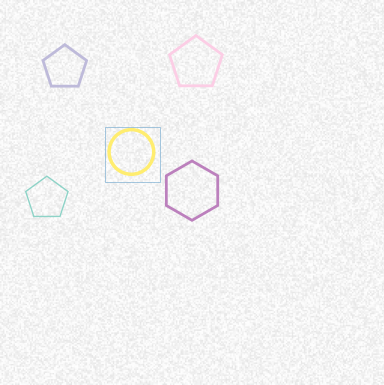[{"shape": "pentagon", "thickness": 1, "radius": 0.29, "center": [0.122, 0.485]}, {"shape": "pentagon", "thickness": 2, "radius": 0.3, "center": [0.168, 0.824]}, {"shape": "square", "thickness": 0.5, "radius": 0.36, "center": [0.343, 0.598]}, {"shape": "pentagon", "thickness": 2, "radius": 0.36, "center": [0.509, 0.836]}, {"shape": "hexagon", "thickness": 2, "radius": 0.39, "center": [0.499, 0.505]}, {"shape": "circle", "thickness": 2.5, "radius": 0.29, "center": [0.341, 0.605]}]